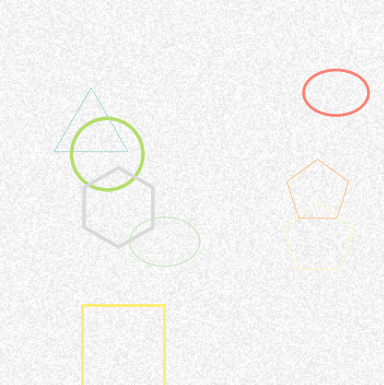[{"shape": "triangle", "thickness": 0.5, "radius": 0.55, "center": [0.237, 0.661]}, {"shape": "pentagon", "thickness": 0.5, "radius": 0.48, "center": [0.827, 0.377]}, {"shape": "oval", "thickness": 2, "radius": 0.42, "center": [0.873, 0.759]}, {"shape": "pentagon", "thickness": 0.5, "radius": 0.42, "center": [0.825, 0.502]}, {"shape": "circle", "thickness": 2.5, "radius": 0.46, "center": [0.278, 0.6]}, {"shape": "hexagon", "thickness": 2.5, "radius": 0.52, "center": [0.308, 0.461]}, {"shape": "oval", "thickness": 1, "radius": 0.45, "center": [0.428, 0.372]}, {"shape": "square", "thickness": 2, "radius": 0.53, "center": [0.32, 0.101]}]